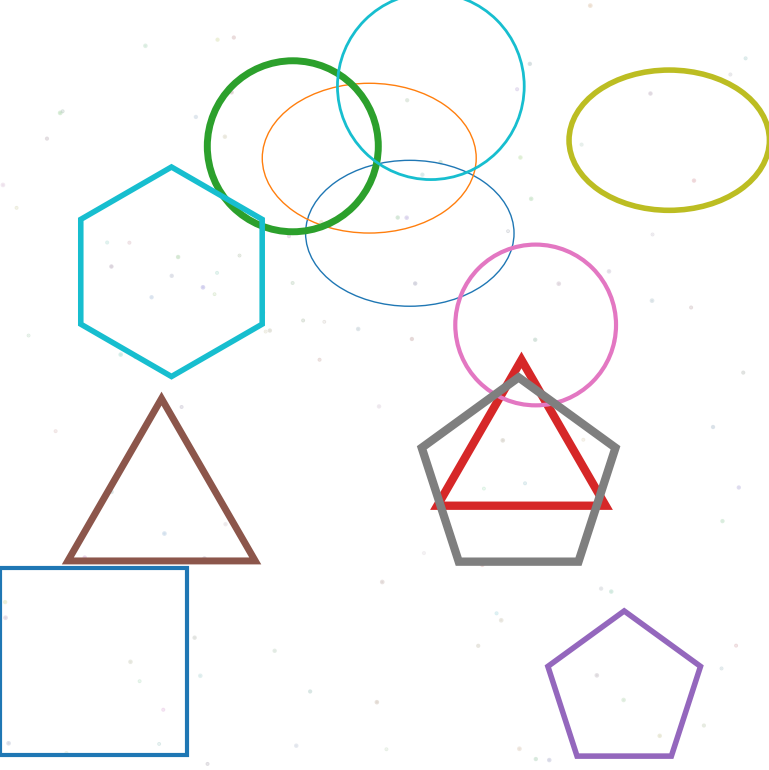[{"shape": "oval", "thickness": 0.5, "radius": 0.68, "center": [0.532, 0.697]}, {"shape": "square", "thickness": 1.5, "radius": 0.61, "center": [0.122, 0.141]}, {"shape": "oval", "thickness": 0.5, "radius": 0.69, "center": [0.48, 0.795]}, {"shape": "circle", "thickness": 2.5, "radius": 0.56, "center": [0.38, 0.81]}, {"shape": "triangle", "thickness": 3, "radius": 0.63, "center": [0.677, 0.406]}, {"shape": "pentagon", "thickness": 2, "radius": 0.52, "center": [0.811, 0.102]}, {"shape": "triangle", "thickness": 2.5, "radius": 0.7, "center": [0.21, 0.342]}, {"shape": "circle", "thickness": 1.5, "radius": 0.52, "center": [0.696, 0.578]}, {"shape": "pentagon", "thickness": 3, "radius": 0.66, "center": [0.674, 0.378]}, {"shape": "oval", "thickness": 2, "radius": 0.65, "center": [0.869, 0.818]}, {"shape": "circle", "thickness": 1, "radius": 0.61, "center": [0.56, 0.888]}, {"shape": "hexagon", "thickness": 2, "radius": 0.68, "center": [0.223, 0.647]}]